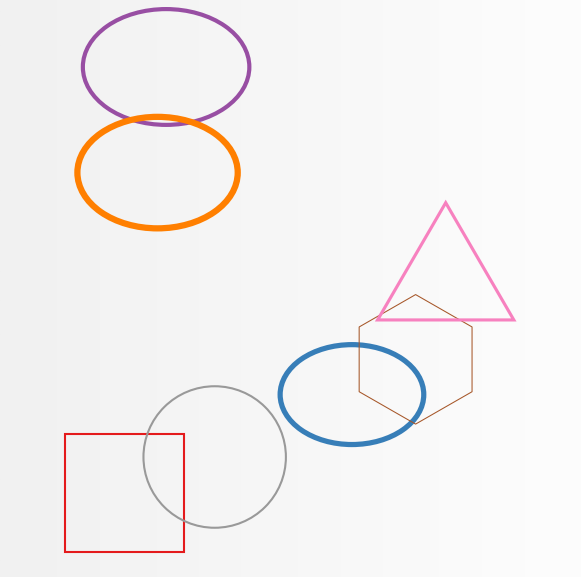[{"shape": "square", "thickness": 1, "radius": 0.51, "center": [0.214, 0.146]}, {"shape": "oval", "thickness": 2.5, "radius": 0.62, "center": [0.606, 0.316]}, {"shape": "oval", "thickness": 2, "radius": 0.72, "center": [0.286, 0.883]}, {"shape": "oval", "thickness": 3, "radius": 0.69, "center": [0.271, 0.7]}, {"shape": "hexagon", "thickness": 0.5, "radius": 0.56, "center": [0.715, 0.377]}, {"shape": "triangle", "thickness": 1.5, "radius": 0.68, "center": [0.767, 0.513]}, {"shape": "circle", "thickness": 1, "radius": 0.61, "center": [0.369, 0.208]}]